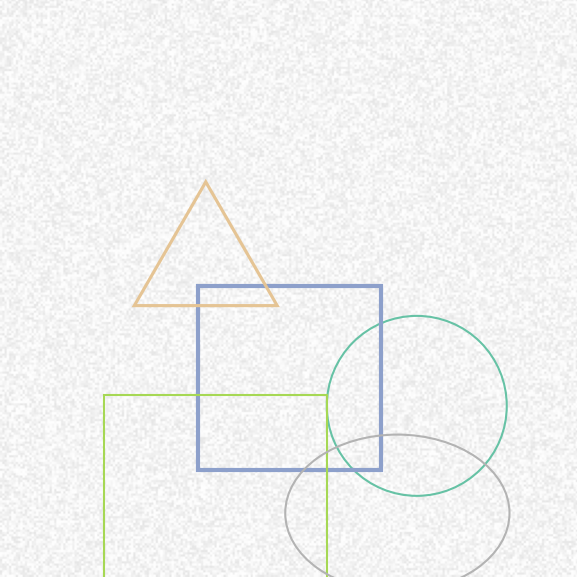[{"shape": "circle", "thickness": 1, "radius": 0.78, "center": [0.722, 0.296]}, {"shape": "square", "thickness": 2, "radius": 0.8, "center": [0.501, 0.345]}, {"shape": "square", "thickness": 1, "radius": 0.97, "center": [0.374, 0.123]}, {"shape": "triangle", "thickness": 1.5, "radius": 0.71, "center": [0.356, 0.541]}, {"shape": "oval", "thickness": 1, "radius": 0.97, "center": [0.688, 0.111]}]